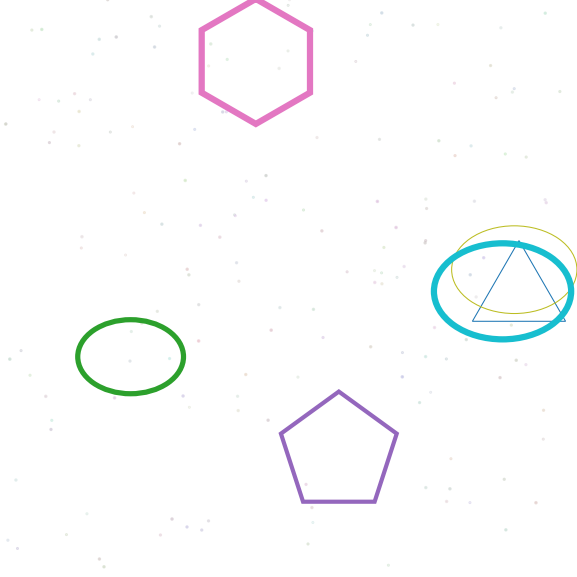[{"shape": "triangle", "thickness": 0.5, "radius": 0.47, "center": [0.899, 0.489]}, {"shape": "oval", "thickness": 2.5, "radius": 0.46, "center": [0.226, 0.381]}, {"shape": "pentagon", "thickness": 2, "radius": 0.53, "center": [0.587, 0.216]}, {"shape": "hexagon", "thickness": 3, "radius": 0.54, "center": [0.443, 0.893]}, {"shape": "oval", "thickness": 0.5, "radius": 0.54, "center": [0.891, 0.532]}, {"shape": "oval", "thickness": 3, "radius": 0.59, "center": [0.87, 0.495]}]